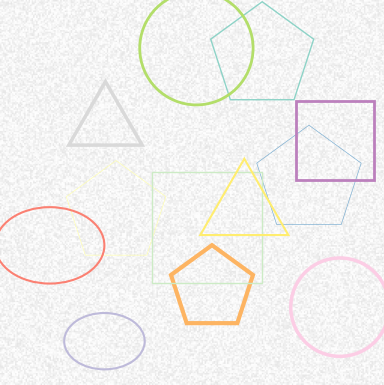[{"shape": "pentagon", "thickness": 1, "radius": 0.7, "center": [0.681, 0.855]}, {"shape": "pentagon", "thickness": 0.5, "radius": 0.68, "center": [0.301, 0.447]}, {"shape": "oval", "thickness": 1.5, "radius": 0.52, "center": [0.271, 0.114]}, {"shape": "oval", "thickness": 1.5, "radius": 0.71, "center": [0.129, 0.363]}, {"shape": "pentagon", "thickness": 0.5, "radius": 0.71, "center": [0.802, 0.532]}, {"shape": "pentagon", "thickness": 3, "radius": 0.56, "center": [0.551, 0.251]}, {"shape": "circle", "thickness": 2, "radius": 0.74, "center": [0.51, 0.875]}, {"shape": "circle", "thickness": 2.5, "radius": 0.64, "center": [0.883, 0.202]}, {"shape": "triangle", "thickness": 2.5, "radius": 0.55, "center": [0.274, 0.678]}, {"shape": "square", "thickness": 2, "radius": 0.51, "center": [0.87, 0.634]}, {"shape": "square", "thickness": 1, "radius": 0.72, "center": [0.538, 0.409]}, {"shape": "triangle", "thickness": 1.5, "radius": 0.66, "center": [0.635, 0.456]}]